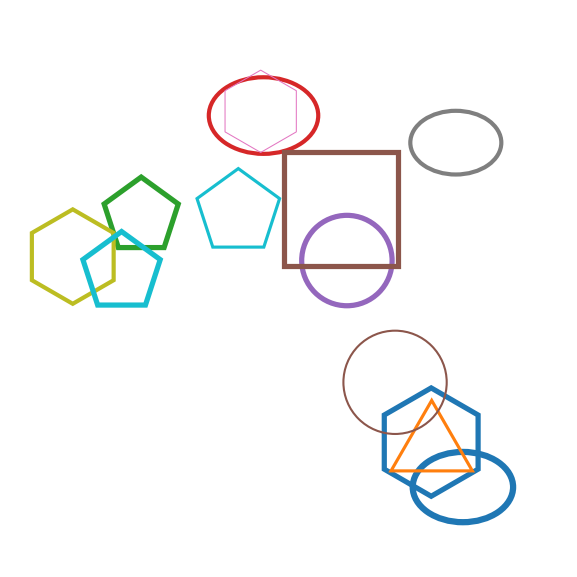[{"shape": "oval", "thickness": 3, "radius": 0.43, "center": [0.802, 0.156]}, {"shape": "hexagon", "thickness": 2.5, "radius": 0.47, "center": [0.747, 0.234]}, {"shape": "triangle", "thickness": 1.5, "radius": 0.41, "center": [0.748, 0.224]}, {"shape": "pentagon", "thickness": 2.5, "radius": 0.34, "center": [0.245, 0.625]}, {"shape": "oval", "thickness": 2, "radius": 0.47, "center": [0.456, 0.799]}, {"shape": "circle", "thickness": 2.5, "radius": 0.39, "center": [0.601, 0.548]}, {"shape": "circle", "thickness": 1, "radius": 0.45, "center": [0.684, 0.337]}, {"shape": "square", "thickness": 2.5, "radius": 0.49, "center": [0.59, 0.637]}, {"shape": "hexagon", "thickness": 0.5, "radius": 0.36, "center": [0.451, 0.806]}, {"shape": "oval", "thickness": 2, "radius": 0.39, "center": [0.789, 0.752]}, {"shape": "hexagon", "thickness": 2, "radius": 0.41, "center": [0.126, 0.555]}, {"shape": "pentagon", "thickness": 2.5, "radius": 0.35, "center": [0.21, 0.528]}, {"shape": "pentagon", "thickness": 1.5, "radius": 0.38, "center": [0.413, 0.632]}]